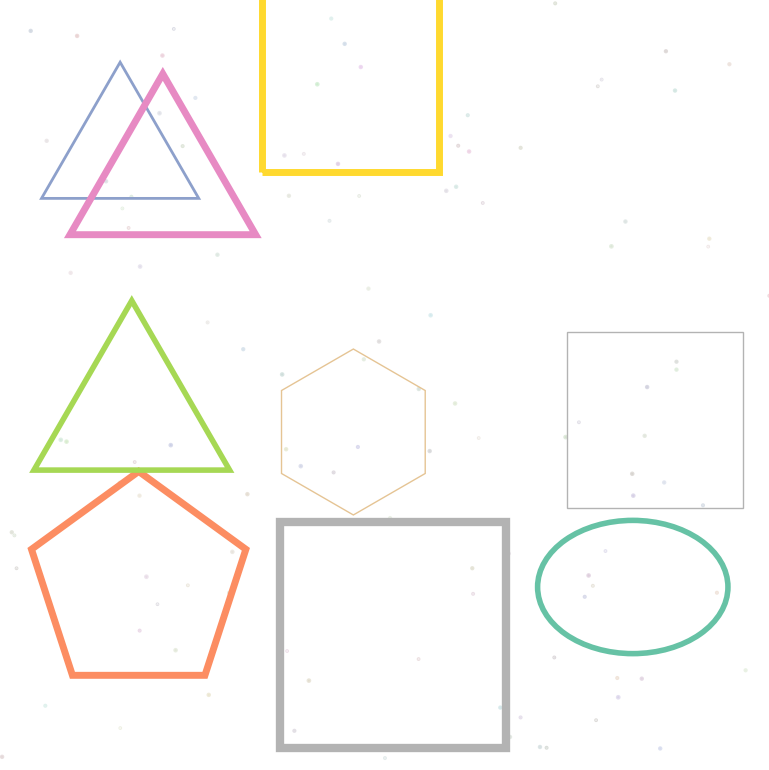[{"shape": "oval", "thickness": 2, "radius": 0.62, "center": [0.822, 0.238]}, {"shape": "pentagon", "thickness": 2.5, "radius": 0.73, "center": [0.18, 0.241]}, {"shape": "triangle", "thickness": 1, "radius": 0.59, "center": [0.156, 0.801]}, {"shape": "triangle", "thickness": 2.5, "radius": 0.7, "center": [0.211, 0.765]}, {"shape": "triangle", "thickness": 2, "radius": 0.73, "center": [0.171, 0.463]}, {"shape": "square", "thickness": 2.5, "radius": 0.58, "center": [0.455, 0.892]}, {"shape": "hexagon", "thickness": 0.5, "radius": 0.54, "center": [0.459, 0.439]}, {"shape": "square", "thickness": 3, "radius": 0.73, "center": [0.511, 0.175]}, {"shape": "square", "thickness": 0.5, "radius": 0.57, "center": [0.851, 0.454]}]